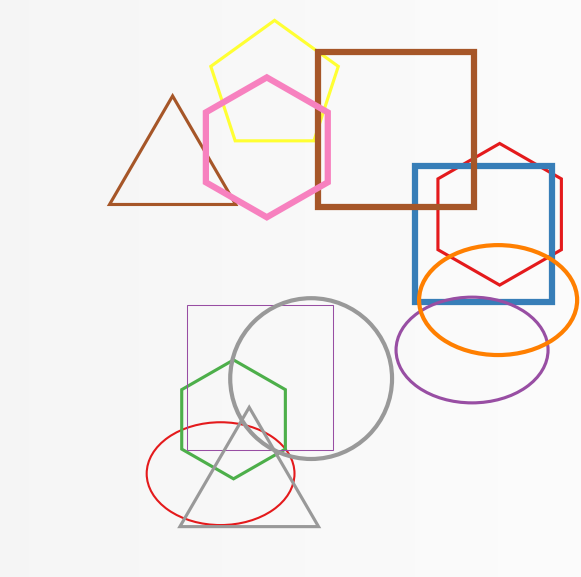[{"shape": "oval", "thickness": 1, "radius": 0.64, "center": [0.38, 0.179]}, {"shape": "hexagon", "thickness": 1.5, "radius": 0.61, "center": [0.86, 0.628]}, {"shape": "square", "thickness": 3, "radius": 0.59, "center": [0.831, 0.594]}, {"shape": "hexagon", "thickness": 1.5, "radius": 0.51, "center": [0.402, 0.273]}, {"shape": "square", "thickness": 0.5, "radius": 0.63, "center": [0.447, 0.345]}, {"shape": "oval", "thickness": 1.5, "radius": 0.65, "center": [0.812, 0.393]}, {"shape": "oval", "thickness": 2, "radius": 0.68, "center": [0.857, 0.48]}, {"shape": "pentagon", "thickness": 1.5, "radius": 0.58, "center": [0.472, 0.849]}, {"shape": "square", "thickness": 3, "radius": 0.67, "center": [0.681, 0.774]}, {"shape": "triangle", "thickness": 1.5, "radius": 0.63, "center": [0.297, 0.708]}, {"shape": "hexagon", "thickness": 3, "radius": 0.61, "center": [0.459, 0.744]}, {"shape": "triangle", "thickness": 1.5, "radius": 0.69, "center": [0.429, 0.156]}, {"shape": "circle", "thickness": 2, "radius": 0.7, "center": [0.535, 0.344]}]